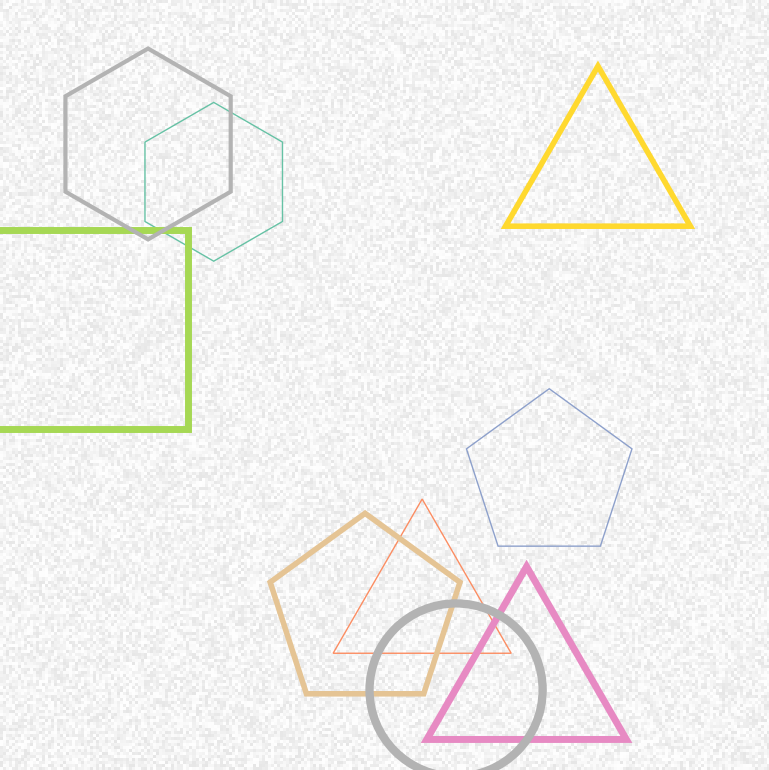[{"shape": "hexagon", "thickness": 0.5, "radius": 0.52, "center": [0.278, 0.764]}, {"shape": "triangle", "thickness": 0.5, "radius": 0.67, "center": [0.548, 0.218]}, {"shape": "pentagon", "thickness": 0.5, "radius": 0.57, "center": [0.713, 0.382]}, {"shape": "triangle", "thickness": 2.5, "radius": 0.75, "center": [0.684, 0.114]}, {"shape": "square", "thickness": 2.5, "radius": 0.65, "center": [0.115, 0.571]}, {"shape": "triangle", "thickness": 2, "radius": 0.69, "center": [0.777, 0.776]}, {"shape": "pentagon", "thickness": 2, "radius": 0.65, "center": [0.474, 0.204]}, {"shape": "hexagon", "thickness": 1.5, "radius": 0.62, "center": [0.192, 0.813]}, {"shape": "circle", "thickness": 3, "radius": 0.56, "center": [0.592, 0.104]}]